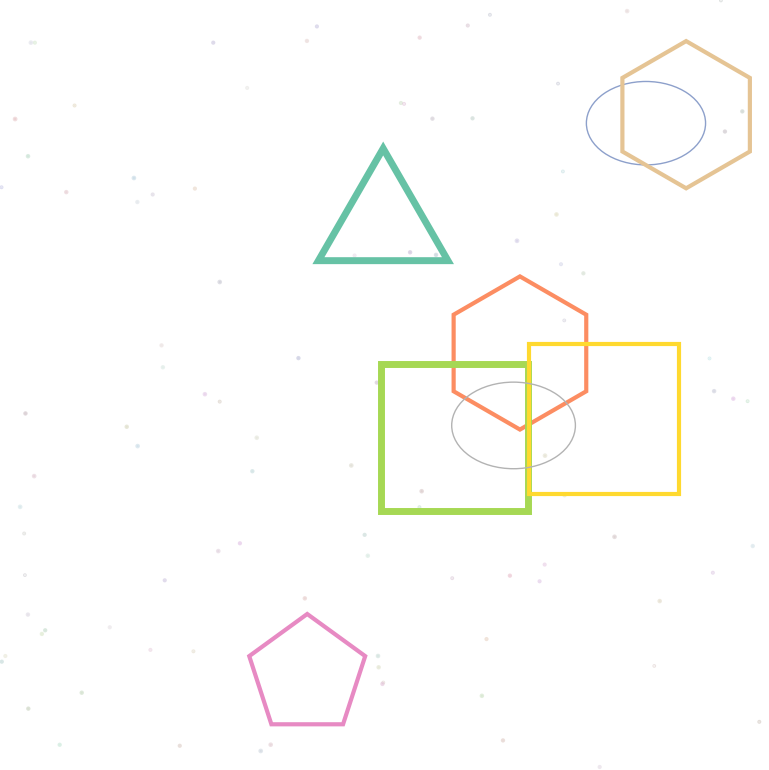[{"shape": "triangle", "thickness": 2.5, "radius": 0.49, "center": [0.498, 0.71]}, {"shape": "hexagon", "thickness": 1.5, "radius": 0.5, "center": [0.675, 0.542]}, {"shape": "oval", "thickness": 0.5, "radius": 0.39, "center": [0.839, 0.84]}, {"shape": "pentagon", "thickness": 1.5, "radius": 0.4, "center": [0.399, 0.123]}, {"shape": "square", "thickness": 2.5, "radius": 0.48, "center": [0.591, 0.432]}, {"shape": "square", "thickness": 1.5, "radius": 0.49, "center": [0.785, 0.456]}, {"shape": "hexagon", "thickness": 1.5, "radius": 0.48, "center": [0.891, 0.851]}, {"shape": "oval", "thickness": 0.5, "radius": 0.4, "center": [0.667, 0.447]}]